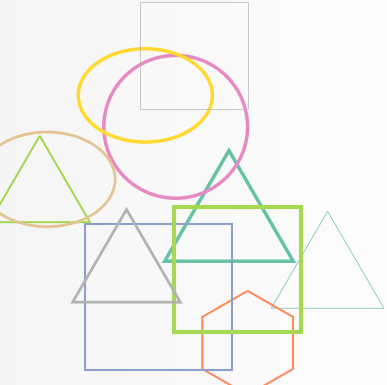[{"shape": "triangle", "thickness": 2.5, "radius": 0.96, "center": [0.591, 0.417]}, {"shape": "triangle", "thickness": 0.5, "radius": 0.84, "center": [0.845, 0.283]}, {"shape": "hexagon", "thickness": 1.5, "radius": 0.68, "center": [0.639, 0.109]}, {"shape": "square", "thickness": 1.5, "radius": 0.95, "center": [0.41, 0.229]}, {"shape": "circle", "thickness": 2.5, "radius": 0.93, "center": [0.453, 0.671]}, {"shape": "triangle", "thickness": 1.5, "radius": 0.75, "center": [0.103, 0.498]}, {"shape": "square", "thickness": 3, "radius": 0.82, "center": [0.612, 0.3]}, {"shape": "oval", "thickness": 2.5, "radius": 0.87, "center": [0.375, 0.752]}, {"shape": "oval", "thickness": 2, "radius": 0.88, "center": [0.121, 0.534]}, {"shape": "triangle", "thickness": 2, "radius": 0.8, "center": [0.326, 0.295]}, {"shape": "square", "thickness": 0.5, "radius": 0.7, "center": [0.501, 0.856]}]